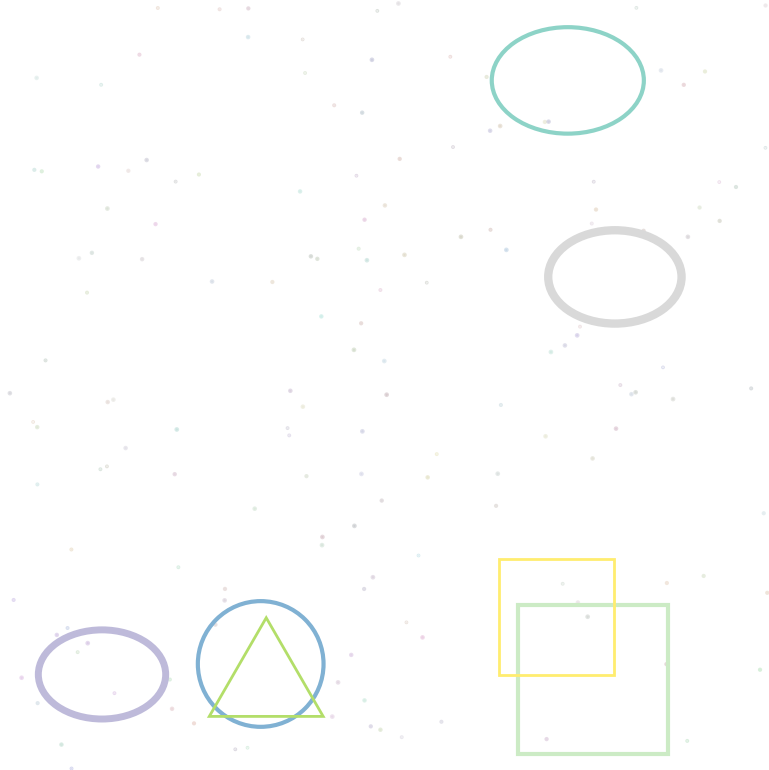[{"shape": "oval", "thickness": 1.5, "radius": 0.49, "center": [0.737, 0.896]}, {"shape": "oval", "thickness": 2.5, "radius": 0.41, "center": [0.132, 0.124]}, {"shape": "circle", "thickness": 1.5, "radius": 0.41, "center": [0.339, 0.138]}, {"shape": "triangle", "thickness": 1, "radius": 0.43, "center": [0.346, 0.112]}, {"shape": "oval", "thickness": 3, "radius": 0.43, "center": [0.799, 0.64]}, {"shape": "square", "thickness": 1.5, "radius": 0.49, "center": [0.77, 0.117]}, {"shape": "square", "thickness": 1, "radius": 0.37, "center": [0.723, 0.199]}]